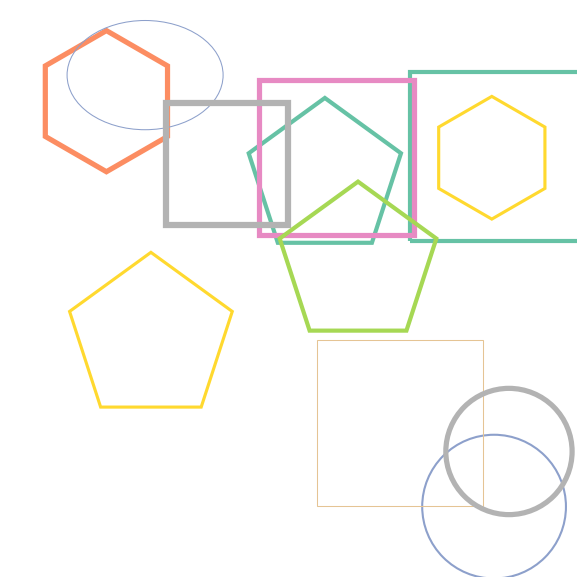[{"shape": "pentagon", "thickness": 2, "radius": 0.69, "center": [0.563, 0.691]}, {"shape": "square", "thickness": 2, "radius": 0.73, "center": [0.857, 0.727]}, {"shape": "hexagon", "thickness": 2.5, "radius": 0.61, "center": [0.184, 0.824]}, {"shape": "circle", "thickness": 1, "radius": 0.62, "center": [0.856, 0.122]}, {"shape": "oval", "thickness": 0.5, "radius": 0.68, "center": [0.251, 0.869]}, {"shape": "square", "thickness": 2.5, "radius": 0.67, "center": [0.583, 0.727]}, {"shape": "pentagon", "thickness": 2, "radius": 0.71, "center": [0.62, 0.542]}, {"shape": "pentagon", "thickness": 1.5, "radius": 0.74, "center": [0.261, 0.414]}, {"shape": "hexagon", "thickness": 1.5, "radius": 0.53, "center": [0.852, 0.726]}, {"shape": "square", "thickness": 0.5, "radius": 0.72, "center": [0.692, 0.267]}, {"shape": "circle", "thickness": 2.5, "radius": 0.55, "center": [0.881, 0.217]}, {"shape": "square", "thickness": 3, "radius": 0.53, "center": [0.394, 0.715]}]